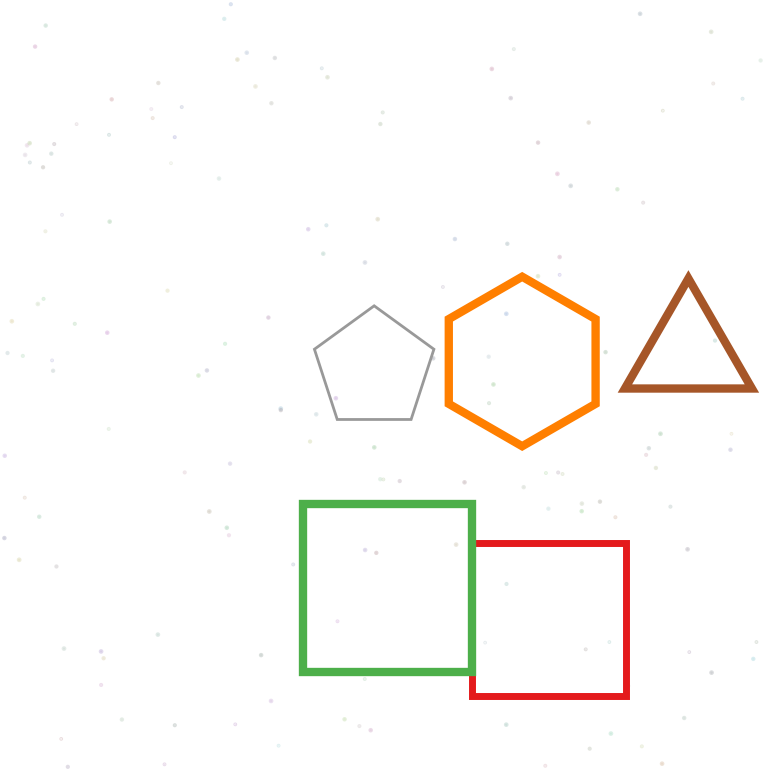[{"shape": "square", "thickness": 2.5, "radius": 0.5, "center": [0.713, 0.195]}, {"shape": "square", "thickness": 3, "radius": 0.55, "center": [0.504, 0.236]}, {"shape": "hexagon", "thickness": 3, "radius": 0.55, "center": [0.678, 0.531]}, {"shape": "triangle", "thickness": 3, "radius": 0.48, "center": [0.894, 0.543]}, {"shape": "pentagon", "thickness": 1, "radius": 0.41, "center": [0.486, 0.521]}]